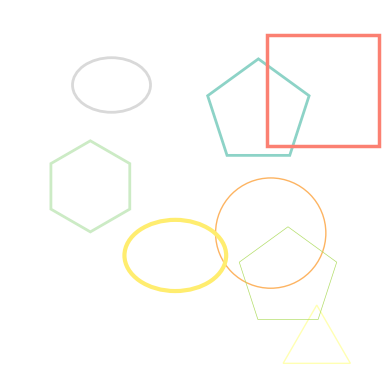[{"shape": "pentagon", "thickness": 2, "radius": 0.69, "center": [0.671, 0.709]}, {"shape": "triangle", "thickness": 1, "radius": 0.5, "center": [0.823, 0.107]}, {"shape": "square", "thickness": 2.5, "radius": 0.73, "center": [0.84, 0.765]}, {"shape": "circle", "thickness": 1, "radius": 0.72, "center": [0.703, 0.395]}, {"shape": "pentagon", "thickness": 0.5, "radius": 0.67, "center": [0.748, 0.278]}, {"shape": "oval", "thickness": 2, "radius": 0.51, "center": [0.29, 0.779]}, {"shape": "hexagon", "thickness": 2, "radius": 0.59, "center": [0.235, 0.516]}, {"shape": "oval", "thickness": 3, "radius": 0.66, "center": [0.455, 0.336]}]